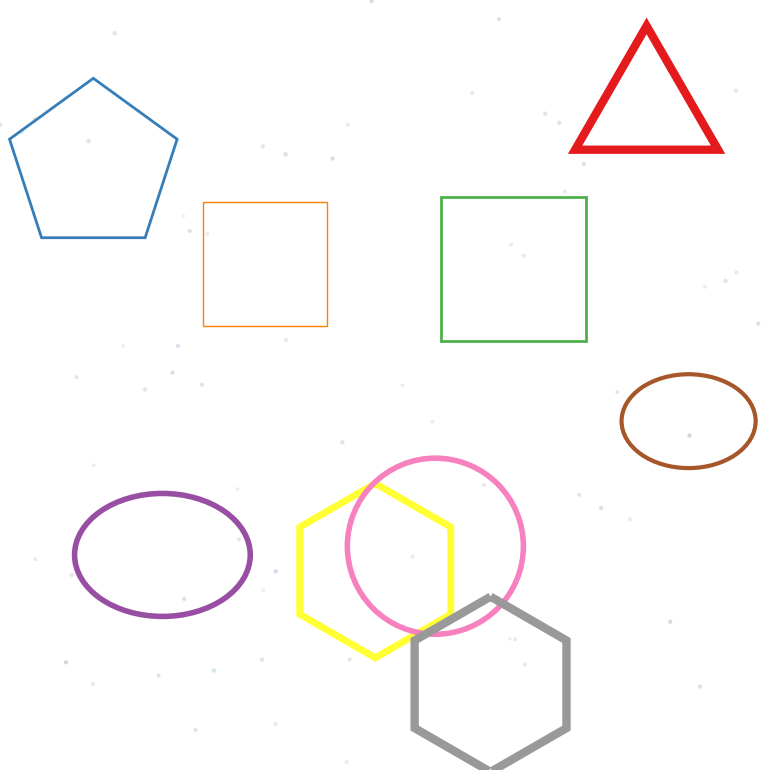[{"shape": "triangle", "thickness": 3, "radius": 0.54, "center": [0.84, 0.859]}, {"shape": "pentagon", "thickness": 1, "radius": 0.57, "center": [0.121, 0.784]}, {"shape": "square", "thickness": 1, "radius": 0.47, "center": [0.667, 0.651]}, {"shape": "oval", "thickness": 2, "radius": 0.57, "center": [0.211, 0.279]}, {"shape": "square", "thickness": 0.5, "radius": 0.4, "center": [0.344, 0.657]}, {"shape": "hexagon", "thickness": 2.5, "radius": 0.57, "center": [0.487, 0.259]}, {"shape": "oval", "thickness": 1.5, "radius": 0.44, "center": [0.894, 0.453]}, {"shape": "circle", "thickness": 2, "radius": 0.57, "center": [0.565, 0.291]}, {"shape": "hexagon", "thickness": 3, "radius": 0.57, "center": [0.637, 0.111]}]